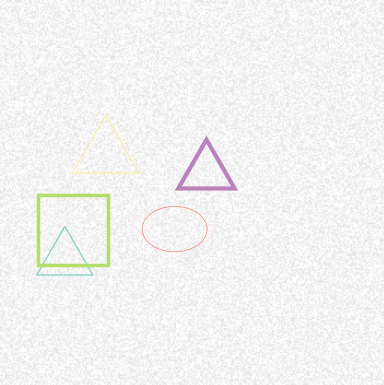[{"shape": "triangle", "thickness": 1, "radius": 0.42, "center": [0.168, 0.328]}, {"shape": "oval", "thickness": 0.5, "radius": 0.42, "center": [0.454, 0.405]}, {"shape": "square", "thickness": 2.5, "radius": 0.45, "center": [0.189, 0.402]}, {"shape": "triangle", "thickness": 3, "radius": 0.42, "center": [0.536, 0.553]}, {"shape": "triangle", "thickness": 0.5, "radius": 0.5, "center": [0.275, 0.601]}]